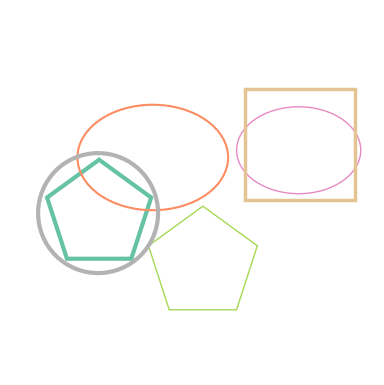[{"shape": "pentagon", "thickness": 3, "radius": 0.71, "center": [0.257, 0.443]}, {"shape": "oval", "thickness": 1.5, "radius": 0.98, "center": [0.397, 0.591]}, {"shape": "oval", "thickness": 1, "radius": 0.81, "center": [0.776, 0.61]}, {"shape": "pentagon", "thickness": 1, "radius": 0.74, "center": [0.527, 0.316]}, {"shape": "square", "thickness": 2.5, "radius": 0.72, "center": [0.779, 0.625]}, {"shape": "circle", "thickness": 3, "radius": 0.78, "center": [0.255, 0.446]}]